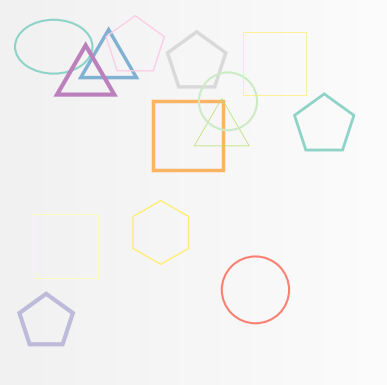[{"shape": "pentagon", "thickness": 2, "radius": 0.4, "center": [0.837, 0.676]}, {"shape": "oval", "thickness": 1.5, "radius": 0.5, "center": [0.139, 0.879]}, {"shape": "square", "thickness": 0.5, "radius": 0.42, "center": [0.169, 0.36]}, {"shape": "pentagon", "thickness": 3, "radius": 0.36, "center": [0.119, 0.164]}, {"shape": "circle", "thickness": 1.5, "radius": 0.43, "center": [0.659, 0.247]}, {"shape": "triangle", "thickness": 2.5, "radius": 0.42, "center": [0.28, 0.84]}, {"shape": "square", "thickness": 2.5, "radius": 0.45, "center": [0.485, 0.649]}, {"shape": "triangle", "thickness": 0.5, "radius": 0.41, "center": [0.572, 0.662]}, {"shape": "pentagon", "thickness": 1, "radius": 0.4, "center": [0.349, 0.88]}, {"shape": "pentagon", "thickness": 2.5, "radius": 0.39, "center": [0.508, 0.838]}, {"shape": "triangle", "thickness": 3, "radius": 0.43, "center": [0.221, 0.797]}, {"shape": "circle", "thickness": 1.5, "radius": 0.37, "center": [0.588, 0.737]}, {"shape": "square", "thickness": 0.5, "radius": 0.41, "center": [0.709, 0.835]}, {"shape": "hexagon", "thickness": 1, "radius": 0.41, "center": [0.415, 0.396]}]